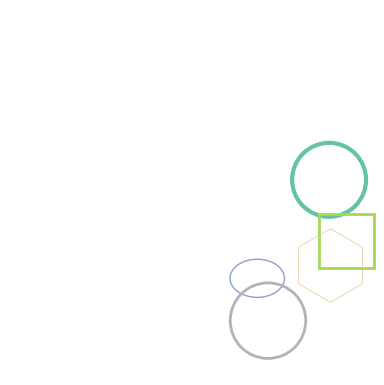[{"shape": "circle", "thickness": 3, "radius": 0.48, "center": [0.855, 0.533]}, {"shape": "oval", "thickness": 1, "radius": 0.35, "center": [0.668, 0.277]}, {"shape": "square", "thickness": 2, "radius": 0.36, "center": [0.899, 0.374]}, {"shape": "hexagon", "thickness": 0.5, "radius": 0.48, "center": [0.858, 0.31]}, {"shape": "circle", "thickness": 2, "radius": 0.49, "center": [0.696, 0.167]}]